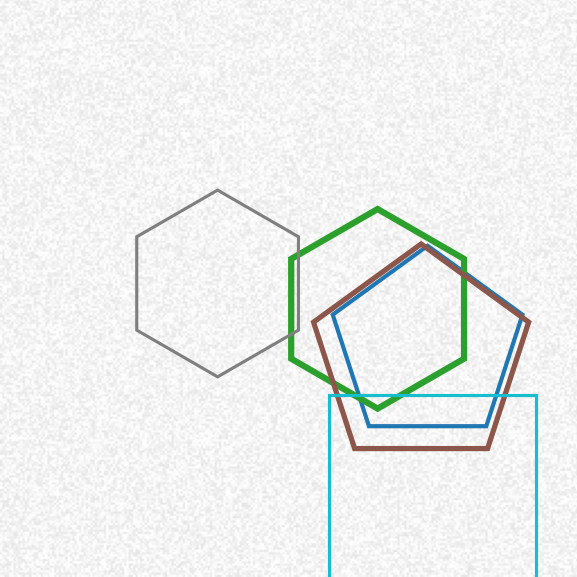[{"shape": "pentagon", "thickness": 2, "radius": 0.86, "center": [0.74, 0.401]}, {"shape": "hexagon", "thickness": 3, "radius": 0.86, "center": [0.654, 0.464]}, {"shape": "pentagon", "thickness": 2.5, "radius": 0.98, "center": [0.729, 0.381]}, {"shape": "hexagon", "thickness": 1.5, "radius": 0.81, "center": [0.377, 0.508]}, {"shape": "square", "thickness": 1.5, "radius": 0.9, "center": [0.749, 0.137]}]